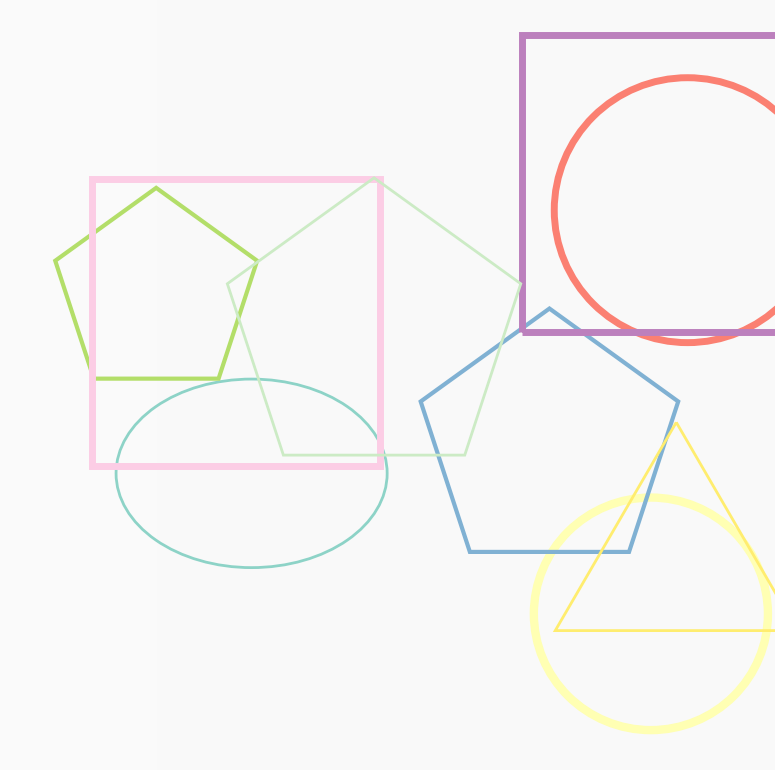[{"shape": "oval", "thickness": 1, "radius": 0.87, "center": [0.325, 0.385]}, {"shape": "circle", "thickness": 3, "radius": 0.76, "center": [0.84, 0.203]}, {"shape": "circle", "thickness": 2.5, "radius": 0.86, "center": [0.887, 0.727]}, {"shape": "pentagon", "thickness": 1.5, "radius": 0.87, "center": [0.709, 0.425]}, {"shape": "pentagon", "thickness": 1.5, "radius": 0.68, "center": [0.202, 0.619]}, {"shape": "square", "thickness": 2.5, "radius": 0.93, "center": [0.305, 0.581]}, {"shape": "square", "thickness": 2.5, "radius": 0.96, "center": [0.866, 0.762]}, {"shape": "pentagon", "thickness": 1, "radius": 1.0, "center": [0.483, 0.57]}, {"shape": "triangle", "thickness": 1, "radius": 0.9, "center": [0.873, 0.271]}]